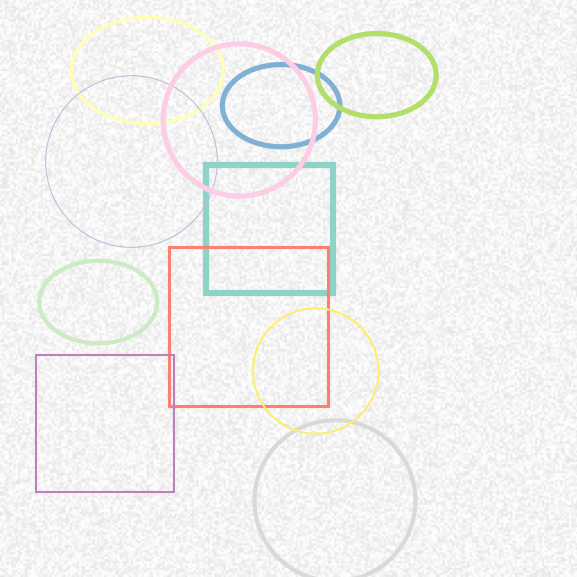[{"shape": "square", "thickness": 3, "radius": 0.55, "center": [0.467, 0.602]}, {"shape": "oval", "thickness": 1.5, "radius": 0.66, "center": [0.255, 0.877]}, {"shape": "circle", "thickness": 0.5, "radius": 0.74, "center": [0.228, 0.719]}, {"shape": "square", "thickness": 1.5, "radius": 0.69, "center": [0.43, 0.433]}, {"shape": "oval", "thickness": 2.5, "radius": 0.51, "center": [0.487, 0.816]}, {"shape": "oval", "thickness": 2.5, "radius": 0.51, "center": [0.652, 0.869]}, {"shape": "circle", "thickness": 2.5, "radius": 0.66, "center": [0.414, 0.791]}, {"shape": "circle", "thickness": 2, "radius": 0.7, "center": [0.58, 0.132]}, {"shape": "square", "thickness": 1, "radius": 0.6, "center": [0.182, 0.266]}, {"shape": "oval", "thickness": 2, "radius": 0.51, "center": [0.17, 0.476]}, {"shape": "circle", "thickness": 1, "radius": 0.54, "center": [0.547, 0.357]}]